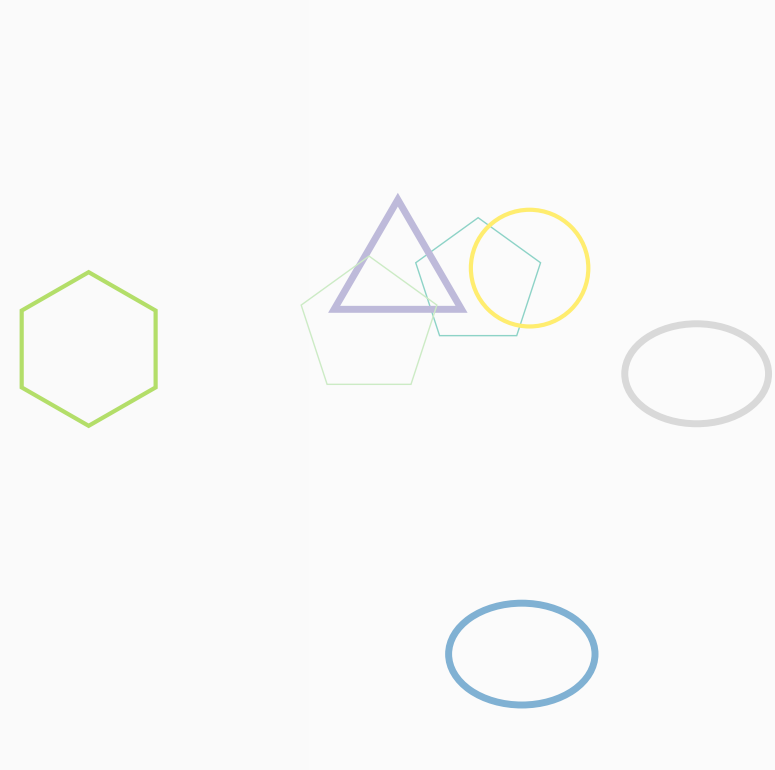[{"shape": "pentagon", "thickness": 0.5, "radius": 0.42, "center": [0.617, 0.633]}, {"shape": "triangle", "thickness": 2.5, "radius": 0.47, "center": [0.513, 0.646]}, {"shape": "oval", "thickness": 2.5, "radius": 0.47, "center": [0.673, 0.151]}, {"shape": "hexagon", "thickness": 1.5, "radius": 0.5, "center": [0.114, 0.547]}, {"shape": "oval", "thickness": 2.5, "radius": 0.46, "center": [0.899, 0.515]}, {"shape": "pentagon", "thickness": 0.5, "radius": 0.46, "center": [0.476, 0.575]}, {"shape": "circle", "thickness": 1.5, "radius": 0.38, "center": [0.683, 0.652]}]